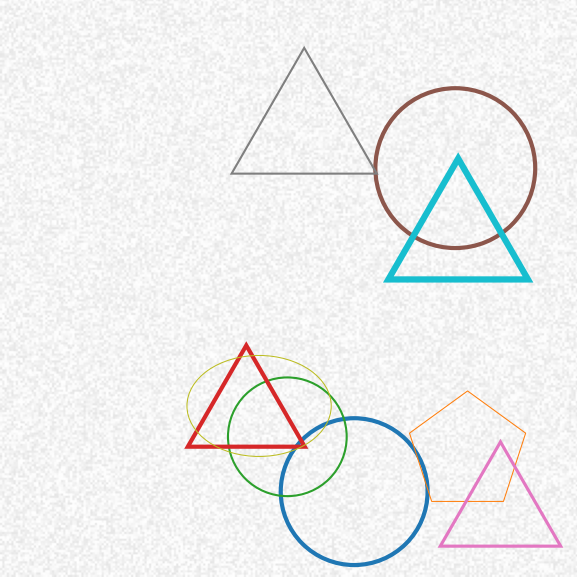[{"shape": "circle", "thickness": 2, "radius": 0.64, "center": [0.613, 0.148]}, {"shape": "pentagon", "thickness": 0.5, "radius": 0.53, "center": [0.81, 0.216]}, {"shape": "circle", "thickness": 1, "radius": 0.51, "center": [0.498, 0.243]}, {"shape": "triangle", "thickness": 2, "radius": 0.58, "center": [0.426, 0.284]}, {"shape": "circle", "thickness": 2, "radius": 0.69, "center": [0.788, 0.708]}, {"shape": "triangle", "thickness": 1.5, "radius": 0.6, "center": [0.867, 0.114]}, {"shape": "triangle", "thickness": 1, "radius": 0.73, "center": [0.527, 0.771]}, {"shape": "oval", "thickness": 0.5, "radius": 0.62, "center": [0.449, 0.296]}, {"shape": "triangle", "thickness": 3, "radius": 0.7, "center": [0.793, 0.585]}]